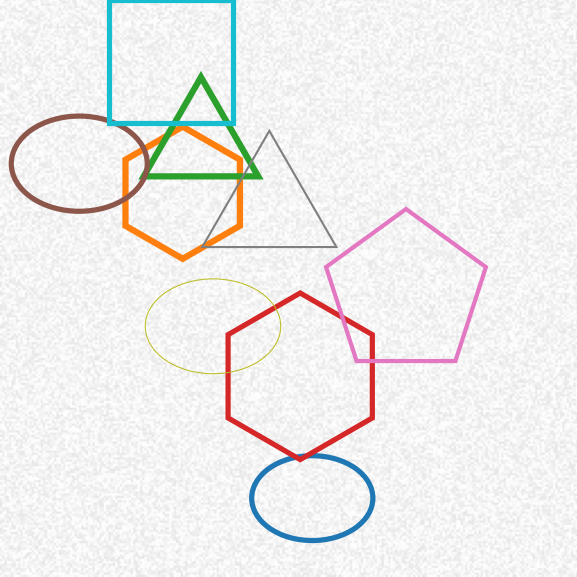[{"shape": "oval", "thickness": 2.5, "radius": 0.52, "center": [0.541, 0.137]}, {"shape": "hexagon", "thickness": 3, "radius": 0.57, "center": [0.316, 0.665]}, {"shape": "triangle", "thickness": 3, "radius": 0.57, "center": [0.348, 0.751]}, {"shape": "hexagon", "thickness": 2.5, "radius": 0.72, "center": [0.52, 0.348]}, {"shape": "oval", "thickness": 2.5, "radius": 0.59, "center": [0.137, 0.716]}, {"shape": "pentagon", "thickness": 2, "radius": 0.73, "center": [0.703, 0.492]}, {"shape": "triangle", "thickness": 1, "radius": 0.67, "center": [0.466, 0.638]}, {"shape": "oval", "thickness": 0.5, "radius": 0.59, "center": [0.369, 0.434]}, {"shape": "square", "thickness": 2.5, "radius": 0.53, "center": [0.296, 0.893]}]